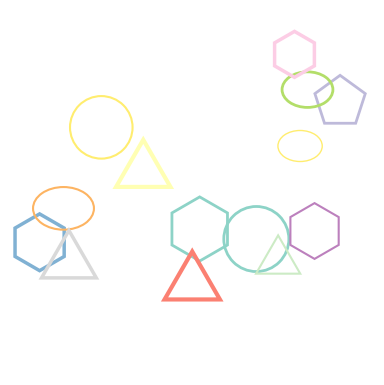[{"shape": "hexagon", "thickness": 2, "radius": 0.42, "center": [0.519, 0.405]}, {"shape": "circle", "thickness": 2, "radius": 0.42, "center": [0.666, 0.379]}, {"shape": "triangle", "thickness": 3, "radius": 0.41, "center": [0.372, 0.555]}, {"shape": "pentagon", "thickness": 2, "radius": 0.34, "center": [0.883, 0.736]}, {"shape": "triangle", "thickness": 3, "radius": 0.42, "center": [0.499, 0.264]}, {"shape": "hexagon", "thickness": 2.5, "radius": 0.37, "center": [0.103, 0.371]}, {"shape": "oval", "thickness": 1.5, "radius": 0.4, "center": [0.165, 0.459]}, {"shape": "oval", "thickness": 2, "radius": 0.33, "center": [0.799, 0.767]}, {"shape": "hexagon", "thickness": 2.5, "radius": 0.3, "center": [0.765, 0.859]}, {"shape": "triangle", "thickness": 2.5, "radius": 0.41, "center": [0.179, 0.319]}, {"shape": "hexagon", "thickness": 1.5, "radius": 0.36, "center": [0.817, 0.4]}, {"shape": "triangle", "thickness": 1.5, "radius": 0.33, "center": [0.722, 0.322]}, {"shape": "circle", "thickness": 1.5, "radius": 0.41, "center": [0.263, 0.669]}, {"shape": "oval", "thickness": 1, "radius": 0.29, "center": [0.779, 0.621]}]